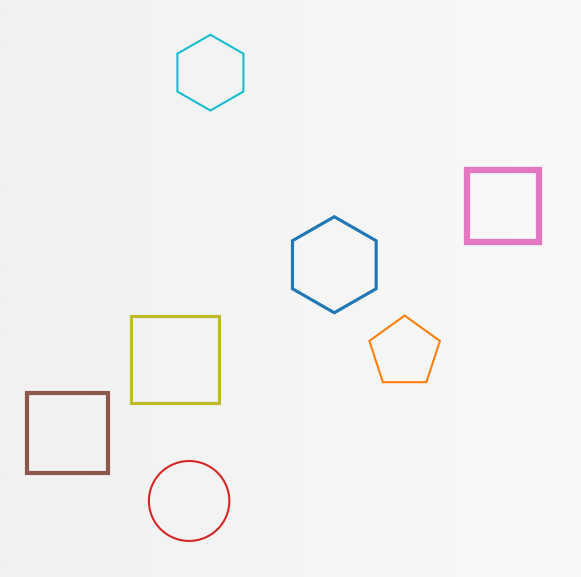[{"shape": "hexagon", "thickness": 1.5, "radius": 0.42, "center": [0.575, 0.541]}, {"shape": "pentagon", "thickness": 1, "radius": 0.32, "center": [0.696, 0.389]}, {"shape": "circle", "thickness": 1, "radius": 0.35, "center": [0.325, 0.132]}, {"shape": "square", "thickness": 2, "radius": 0.35, "center": [0.116, 0.249]}, {"shape": "square", "thickness": 3, "radius": 0.31, "center": [0.865, 0.643]}, {"shape": "square", "thickness": 1.5, "radius": 0.38, "center": [0.302, 0.377]}, {"shape": "hexagon", "thickness": 1, "radius": 0.33, "center": [0.362, 0.873]}]